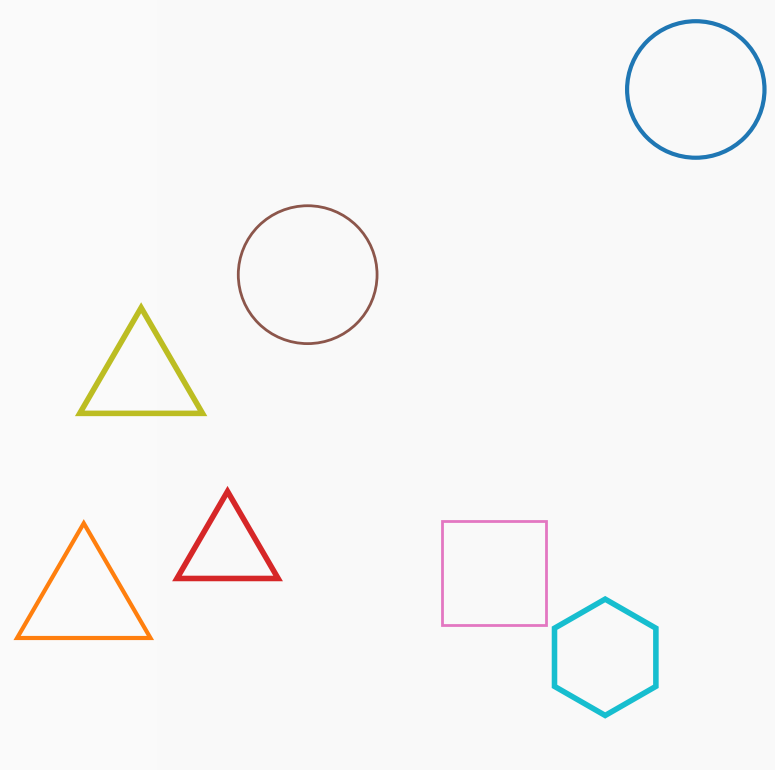[{"shape": "circle", "thickness": 1.5, "radius": 0.44, "center": [0.898, 0.884]}, {"shape": "triangle", "thickness": 1.5, "radius": 0.5, "center": [0.108, 0.221]}, {"shape": "triangle", "thickness": 2, "radius": 0.38, "center": [0.294, 0.286]}, {"shape": "circle", "thickness": 1, "radius": 0.45, "center": [0.397, 0.643]}, {"shape": "square", "thickness": 1, "radius": 0.34, "center": [0.637, 0.256]}, {"shape": "triangle", "thickness": 2, "radius": 0.46, "center": [0.182, 0.509]}, {"shape": "hexagon", "thickness": 2, "radius": 0.38, "center": [0.781, 0.146]}]